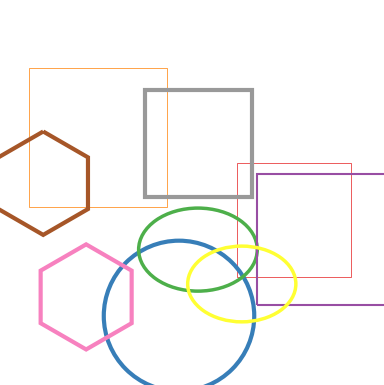[{"shape": "square", "thickness": 0.5, "radius": 0.74, "center": [0.764, 0.43]}, {"shape": "circle", "thickness": 3, "radius": 0.98, "center": [0.465, 0.179]}, {"shape": "oval", "thickness": 2.5, "radius": 0.77, "center": [0.514, 0.352]}, {"shape": "square", "thickness": 1.5, "radius": 0.85, "center": [0.837, 0.377]}, {"shape": "square", "thickness": 0.5, "radius": 0.9, "center": [0.254, 0.643]}, {"shape": "oval", "thickness": 2.5, "radius": 0.7, "center": [0.628, 0.262]}, {"shape": "hexagon", "thickness": 3, "radius": 0.67, "center": [0.112, 0.524]}, {"shape": "hexagon", "thickness": 3, "radius": 0.68, "center": [0.224, 0.229]}, {"shape": "square", "thickness": 3, "radius": 0.7, "center": [0.516, 0.627]}]